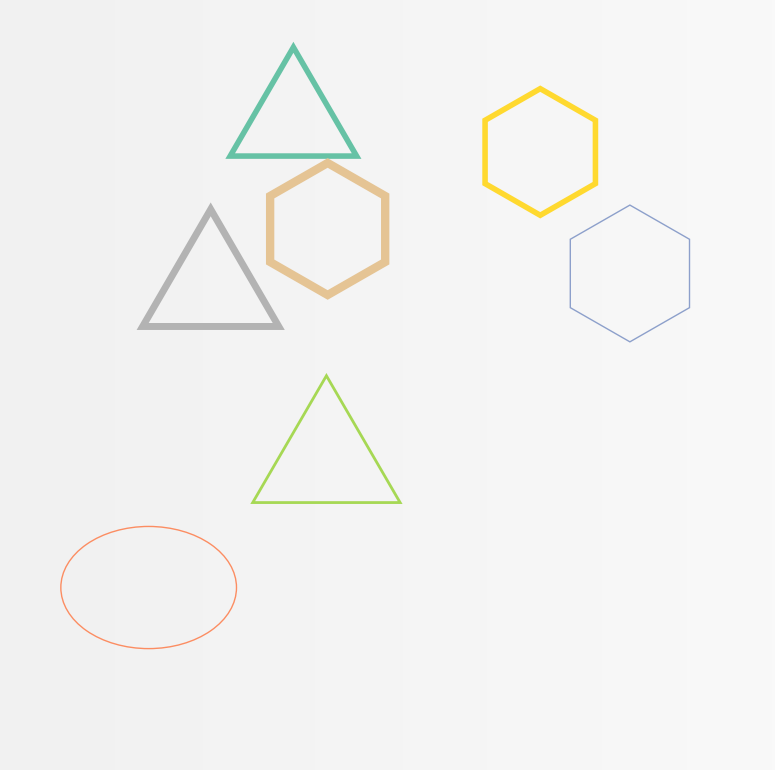[{"shape": "triangle", "thickness": 2, "radius": 0.47, "center": [0.379, 0.844]}, {"shape": "oval", "thickness": 0.5, "radius": 0.57, "center": [0.192, 0.237]}, {"shape": "hexagon", "thickness": 0.5, "radius": 0.44, "center": [0.813, 0.645]}, {"shape": "triangle", "thickness": 1, "radius": 0.55, "center": [0.421, 0.402]}, {"shape": "hexagon", "thickness": 2, "radius": 0.41, "center": [0.697, 0.803]}, {"shape": "hexagon", "thickness": 3, "radius": 0.43, "center": [0.423, 0.703]}, {"shape": "triangle", "thickness": 2.5, "radius": 0.51, "center": [0.272, 0.627]}]